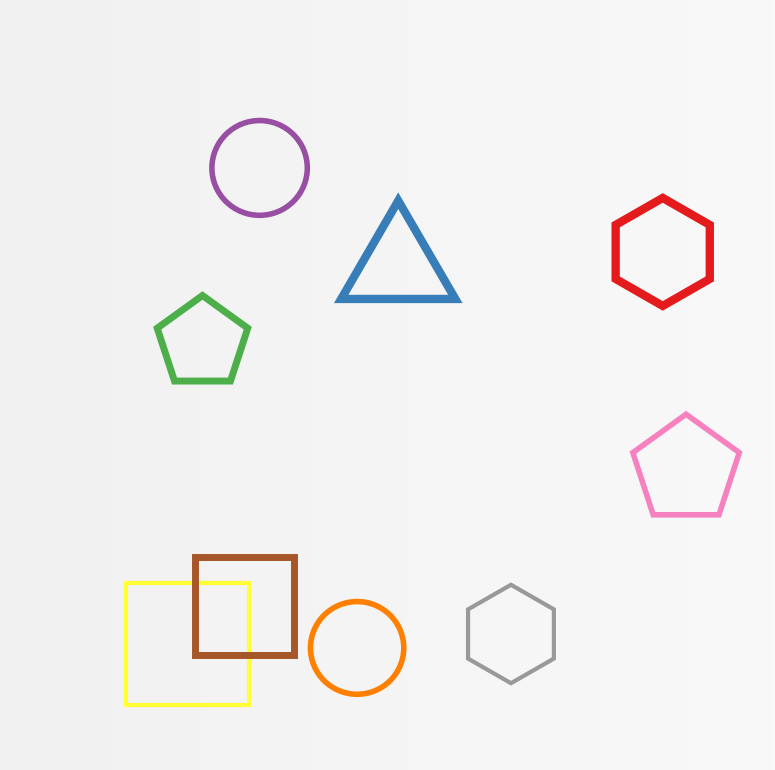[{"shape": "hexagon", "thickness": 3, "radius": 0.35, "center": [0.855, 0.673]}, {"shape": "triangle", "thickness": 3, "radius": 0.43, "center": [0.514, 0.654]}, {"shape": "pentagon", "thickness": 2.5, "radius": 0.31, "center": [0.261, 0.555]}, {"shape": "circle", "thickness": 2, "radius": 0.31, "center": [0.335, 0.782]}, {"shape": "circle", "thickness": 2, "radius": 0.3, "center": [0.461, 0.159]}, {"shape": "square", "thickness": 1.5, "radius": 0.4, "center": [0.242, 0.163]}, {"shape": "square", "thickness": 2.5, "radius": 0.32, "center": [0.316, 0.213]}, {"shape": "pentagon", "thickness": 2, "radius": 0.36, "center": [0.885, 0.39]}, {"shape": "hexagon", "thickness": 1.5, "radius": 0.32, "center": [0.659, 0.177]}]